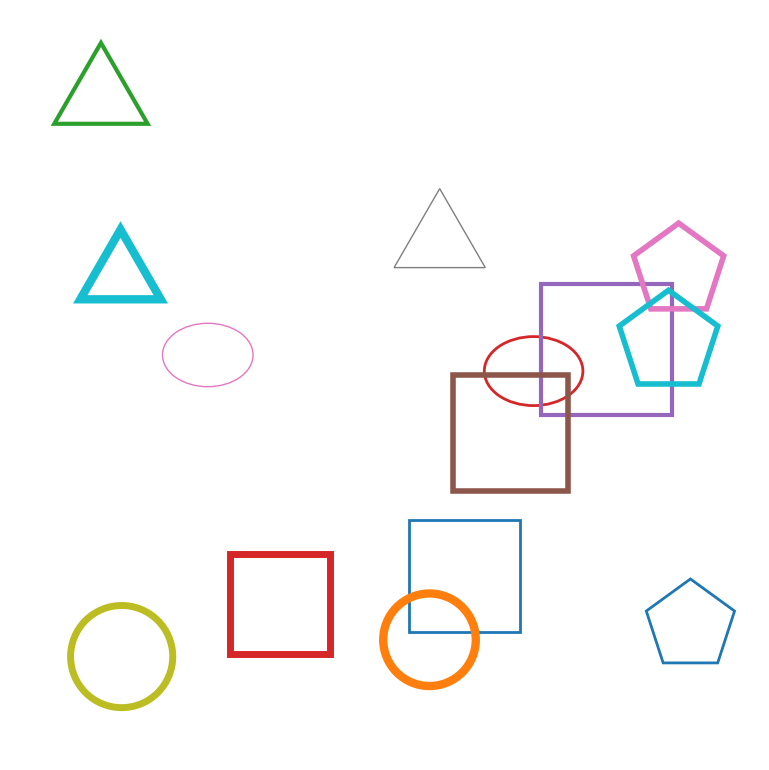[{"shape": "pentagon", "thickness": 1, "radius": 0.3, "center": [0.897, 0.188]}, {"shape": "square", "thickness": 1, "radius": 0.36, "center": [0.603, 0.252]}, {"shape": "circle", "thickness": 3, "radius": 0.3, "center": [0.558, 0.169]}, {"shape": "triangle", "thickness": 1.5, "radius": 0.35, "center": [0.131, 0.874]}, {"shape": "square", "thickness": 2.5, "radius": 0.32, "center": [0.364, 0.216]}, {"shape": "oval", "thickness": 1, "radius": 0.32, "center": [0.693, 0.518]}, {"shape": "square", "thickness": 1.5, "radius": 0.43, "center": [0.788, 0.546]}, {"shape": "square", "thickness": 2, "radius": 0.37, "center": [0.663, 0.438]}, {"shape": "oval", "thickness": 0.5, "radius": 0.29, "center": [0.27, 0.539]}, {"shape": "pentagon", "thickness": 2, "radius": 0.31, "center": [0.881, 0.649]}, {"shape": "triangle", "thickness": 0.5, "radius": 0.34, "center": [0.571, 0.687]}, {"shape": "circle", "thickness": 2.5, "radius": 0.33, "center": [0.158, 0.147]}, {"shape": "triangle", "thickness": 3, "radius": 0.3, "center": [0.157, 0.641]}, {"shape": "pentagon", "thickness": 2, "radius": 0.34, "center": [0.868, 0.556]}]